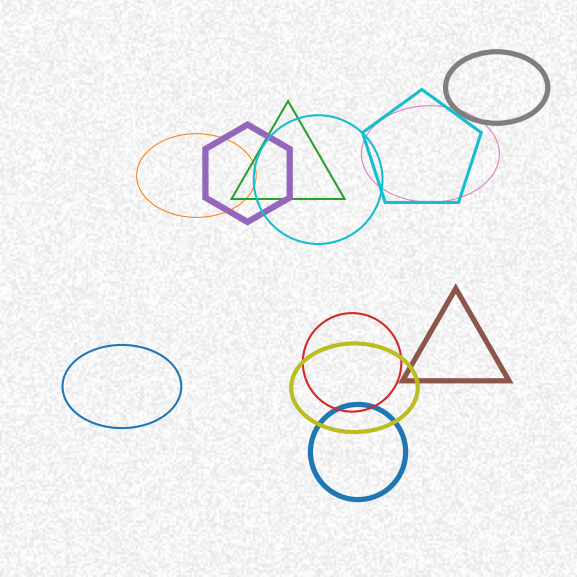[{"shape": "oval", "thickness": 1, "radius": 0.51, "center": [0.211, 0.33]}, {"shape": "circle", "thickness": 2.5, "radius": 0.41, "center": [0.62, 0.216]}, {"shape": "oval", "thickness": 0.5, "radius": 0.52, "center": [0.34, 0.695]}, {"shape": "triangle", "thickness": 1, "radius": 0.57, "center": [0.499, 0.711]}, {"shape": "circle", "thickness": 1, "radius": 0.43, "center": [0.61, 0.372]}, {"shape": "hexagon", "thickness": 3, "radius": 0.42, "center": [0.429, 0.699]}, {"shape": "triangle", "thickness": 2.5, "radius": 0.53, "center": [0.789, 0.393]}, {"shape": "oval", "thickness": 0.5, "radius": 0.6, "center": [0.745, 0.733]}, {"shape": "oval", "thickness": 2.5, "radius": 0.44, "center": [0.86, 0.848]}, {"shape": "oval", "thickness": 2, "radius": 0.55, "center": [0.614, 0.328]}, {"shape": "circle", "thickness": 1, "radius": 0.56, "center": [0.551, 0.688]}, {"shape": "pentagon", "thickness": 1.5, "radius": 0.54, "center": [0.731, 0.736]}]